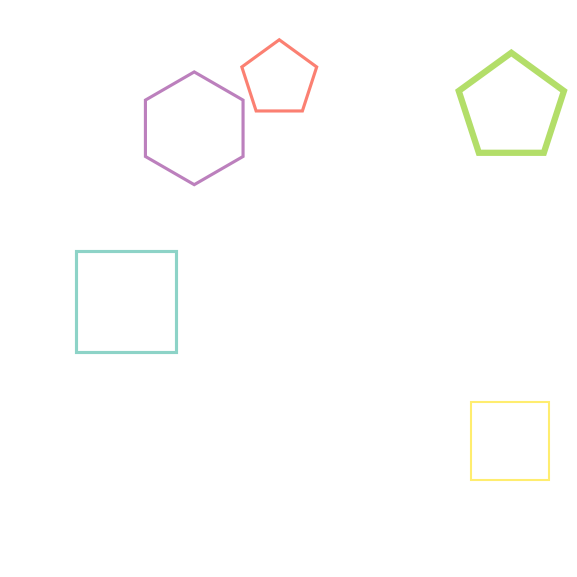[{"shape": "square", "thickness": 1.5, "radius": 0.44, "center": [0.218, 0.477]}, {"shape": "pentagon", "thickness": 1.5, "radius": 0.34, "center": [0.484, 0.862]}, {"shape": "pentagon", "thickness": 3, "radius": 0.48, "center": [0.885, 0.812]}, {"shape": "hexagon", "thickness": 1.5, "radius": 0.49, "center": [0.336, 0.777]}, {"shape": "square", "thickness": 1, "radius": 0.34, "center": [0.883, 0.235]}]